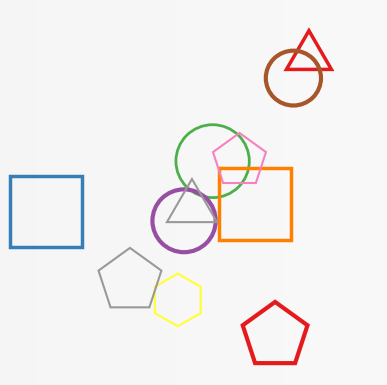[{"shape": "pentagon", "thickness": 3, "radius": 0.44, "center": [0.71, 0.128]}, {"shape": "triangle", "thickness": 2.5, "radius": 0.34, "center": [0.797, 0.853]}, {"shape": "square", "thickness": 2.5, "radius": 0.46, "center": [0.118, 0.451]}, {"shape": "circle", "thickness": 2, "radius": 0.47, "center": [0.549, 0.581]}, {"shape": "circle", "thickness": 3, "radius": 0.41, "center": [0.475, 0.427]}, {"shape": "square", "thickness": 2.5, "radius": 0.47, "center": [0.658, 0.47]}, {"shape": "hexagon", "thickness": 1.5, "radius": 0.34, "center": [0.459, 0.221]}, {"shape": "circle", "thickness": 3, "radius": 0.36, "center": [0.757, 0.797]}, {"shape": "pentagon", "thickness": 1.5, "radius": 0.36, "center": [0.618, 0.583]}, {"shape": "triangle", "thickness": 1.5, "radius": 0.37, "center": [0.495, 0.46]}, {"shape": "pentagon", "thickness": 1.5, "radius": 0.43, "center": [0.335, 0.271]}]